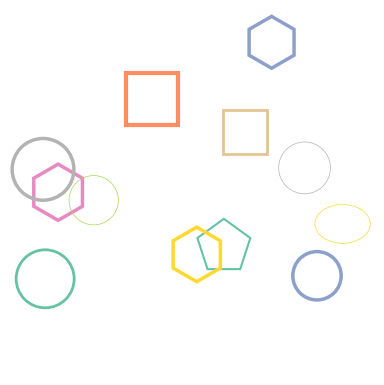[{"shape": "pentagon", "thickness": 1.5, "radius": 0.36, "center": [0.581, 0.359]}, {"shape": "circle", "thickness": 2, "radius": 0.38, "center": [0.117, 0.276]}, {"shape": "square", "thickness": 3, "radius": 0.34, "center": [0.396, 0.743]}, {"shape": "hexagon", "thickness": 2.5, "radius": 0.34, "center": [0.705, 0.89]}, {"shape": "circle", "thickness": 2.5, "radius": 0.31, "center": [0.823, 0.284]}, {"shape": "hexagon", "thickness": 2.5, "radius": 0.36, "center": [0.151, 0.501]}, {"shape": "circle", "thickness": 0.5, "radius": 0.32, "center": [0.243, 0.48]}, {"shape": "hexagon", "thickness": 2.5, "radius": 0.35, "center": [0.511, 0.339]}, {"shape": "oval", "thickness": 0.5, "radius": 0.36, "center": [0.89, 0.418]}, {"shape": "square", "thickness": 2, "radius": 0.29, "center": [0.637, 0.657]}, {"shape": "circle", "thickness": 0.5, "radius": 0.34, "center": [0.791, 0.564]}, {"shape": "circle", "thickness": 2.5, "radius": 0.4, "center": [0.112, 0.56]}]